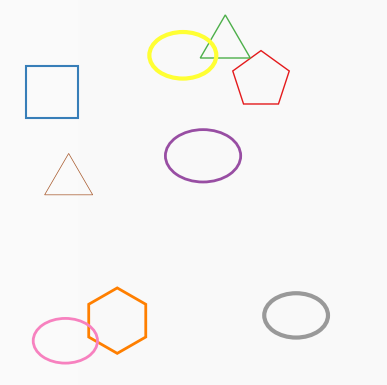[{"shape": "pentagon", "thickness": 1, "radius": 0.38, "center": [0.674, 0.792]}, {"shape": "square", "thickness": 1.5, "radius": 0.34, "center": [0.134, 0.76]}, {"shape": "triangle", "thickness": 1, "radius": 0.37, "center": [0.581, 0.887]}, {"shape": "oval", "thickness": 2, "radius": 0.49, "center": [0.524, 0.595]}, {"shape": "hexagon", "thickness": 2, "radius": 0.42, "center": [0.303, 0.167]}, {"shape": "oval", "thickness": 3, "radius": 0.43, "center": [0.472, 0.856]}, {"shape": "triangle", "thickness": 0.5, "radius": 0.36, "center": [0.177, 0.53]}, {"shape": "oval", "thickness": 2, "radius": 0.41, "center": [0.169, 0.115]}, {"shape": "oval", "thickness": 3, "radius": 0.41, "center": [0.764, 0.181]}]